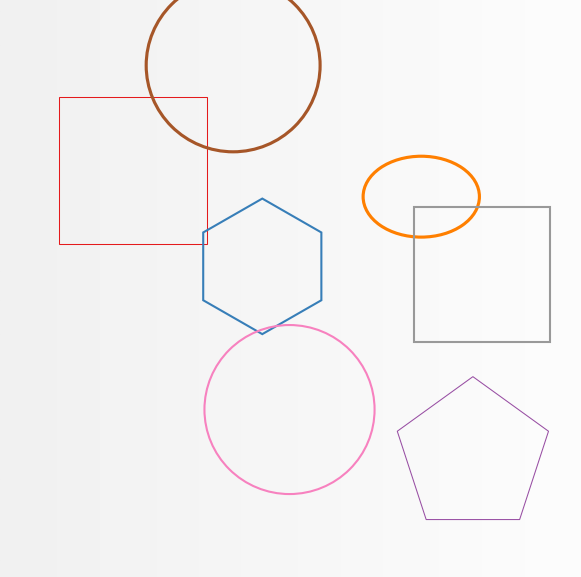[{"shape": "square", "thickness": 0.5, "radius": 0.64, "center": [0.229, 0.703]}, {"shape": "hexagon", "thickness": 1, "radius": 0.59, "center": [0.451, 0.538]}, {"shape": "pentagon", "thickness": 0.5, "radius": 0.68, "center": [0.814, 0.21]}, {"shape": "oval", "thickness": 1.5, "radius": 0.5, "center": [0.725, 0.659]}, {"shape": "circle", "thickness": 1.5, "radius": 0.75, "center": [0.401, 0.886]}, {"shape": "circle", "thickness": 1, "radius": 0.73, "center": [0.498, 0.29]}, {"shape": "square", "thickness": 1, "radius": 0.59, "center": [0.829, 0.524]}]